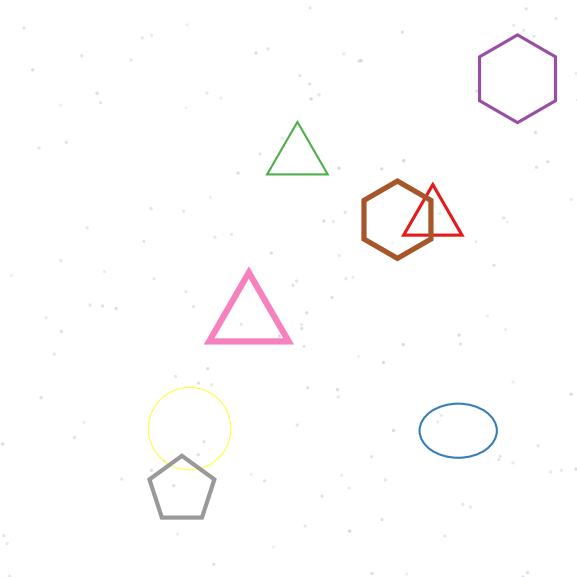[{"shape": "triangle", "thickness": 1.5, "radius": 0.29, "center": [0.749, 0.621]}, {"shape": "oval", "thickness": 1, "radius": 0.33, "center": [0.793, 0.253]}, {"shape": "triangle", "thickness": 1, "radius": 0.3, "center": [0.515, 0.727]}, {"shape": "hexagon", "thickness": 1.5, "radius": 0.38, "center": [0.896, 0.863]}, {"shape": "circle", "thickness": 0.5, "radius": 0.36, "center": [0.328, 0.257]}, {"shape": "hexagon", "thickness": 2.5, "radius": 0.33, "center": [0.688, 0.619]}, {"shape": "triangle", "thickness": 3, "radius": 0.4, "center": [0.431, 0.448]}, {"shape": "pentagon", "thickness": 2, "radius": 0.3, "center": [0.315, 0.151]}]